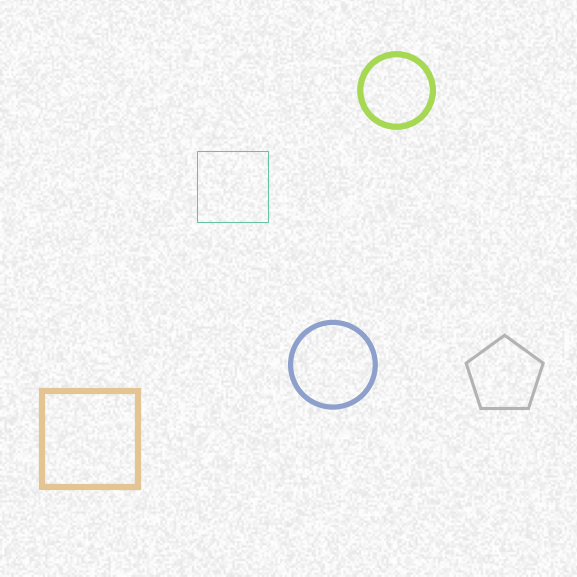[{"shape": "square", "thickness": 0.5, "radius": 0.31, "center": [0.402, 0.677]}, {"shape": "circle", "thickness": 2.5, "radius": 0.37, "center": [0.576, 0.368]}, {"shape": "circle", "thickness": 3, "radius": 0.31, "center": [0.687, 0.842]}, {"shape": "square", "thickness": 3, "radius": 0.42, "center": [0.156, 0.239]}, {"shape": "pentagon", "thickness": 1.5, "radius": 0.35, "center": [0.874, 0.349]}]